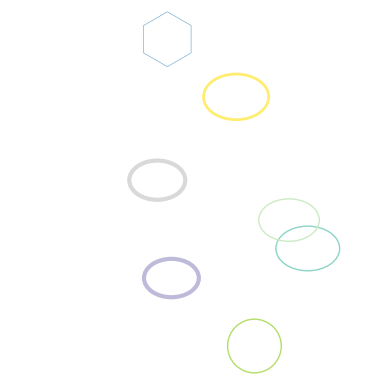[{"shape": "oval", "thickness": 1, "radius": 0.41, "center": [0.799, 0.355]}, {"shape": "oval", "thickness": 3, "radius": 0.36, "center": [0.445, 0.278]}, {"shape": "hexagon", "thickness": 0.5, "radius": 0.36, "center": [0.435, 0.898]}, {"shape": "circle", "thickness": 1, "radius": 0.35, "center": [0.661, 0.101]}, {"shape": "oval", "thickness": 3, "radius": 0.36, "center": [0.408, 0.532]}, {"shape": "oval", "thickness": 1, "radius": 0.39, "center": [0.751, 0.428]}, {"shape": "oval", "thickness": 2, "radius": 0.42, "center": [0.613, 0.748]}]